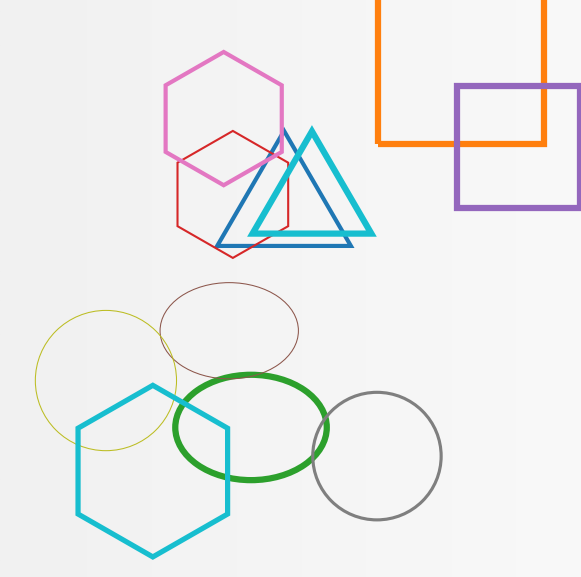[{"shape": "triangle", "thickness": 2, "radius": 0.66, "center": [0.489, 0.64]}, {"shape": "square", "thickness": 3, "radius": 0.71, "center": [0.793, 0.893]}, {"shape": "oval", "thickness": 3, "radius": 0.65, "center": [0.432, 0.259]}, {"shape": "hexagon", "thickness": 1, "radius": 0.55, "center": [0.401, 0.662]}, {"shape": "square", "thickness": 3, "radius": 0.53, "center": [0.892, 0.744]}, {"shape": "oval", "thickness": 0.5, "radius": 0.6, "center": [0.394, 0.426]}, {"shape": "hexagon", "thickness": 2, "radius": 0.58, "center": [0.385, 0.794]}, {"shape": "circle", "thickness": 1.5, "radius": 0.55, "center": [0.649, 0.209]}, {"shape": "circle", "thickness": 0.5, "radius": 0.61, "center": [0.182, 0.34]}, {"shape": "triangle", "thickness": 3, "radius": 0.59, "center": [0.537, 0.654]}, {"shape": "hexagon", "thickness": 2.5, "radius": 0.74, "center": [0.263, 0.183]}]